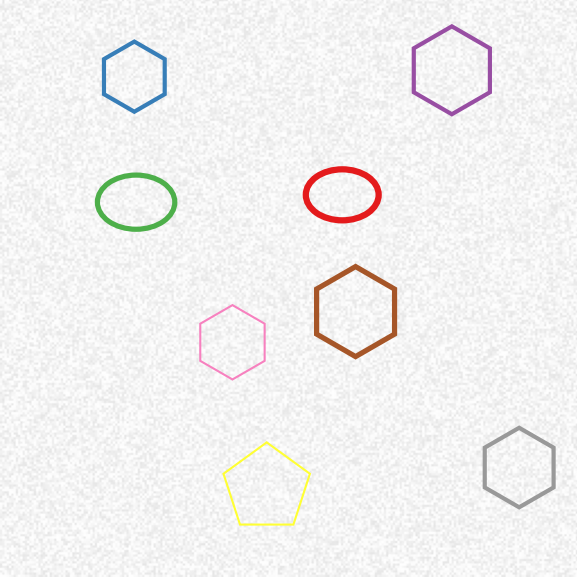[{"shape": "oval", "thickness": 3, "radius": 0.32, "center": [0.593, 0.662]}, {"shape": "hexagon", "thickness": 2, "radius": 0.3, "center": [0.233, 0.866]}, {"shape": "oval", "thickness": 2.5, "radius": 0.34, "center": [0.236, 0.649]}, {"shape": "hexagon", "thickness": 2, "radius": 0.38, "center": [0.782, 0.877]}, {"shape": "pentagon", "thickness": 1, "radius": 0.39, "center": [0.462, 0.154]}, {"shape": "hexagon", "thickness": 2.5, "radius": 0.39, "center": [0.616, 0.46]}, {"shape": "hexagon", "thickness": 1, "radius": 0.32, "center": [0.403, 0.406]}, {"shape": "hexagon", "thickness": 2, "radius": 0.34, "center": [0.899, 0.19]}]